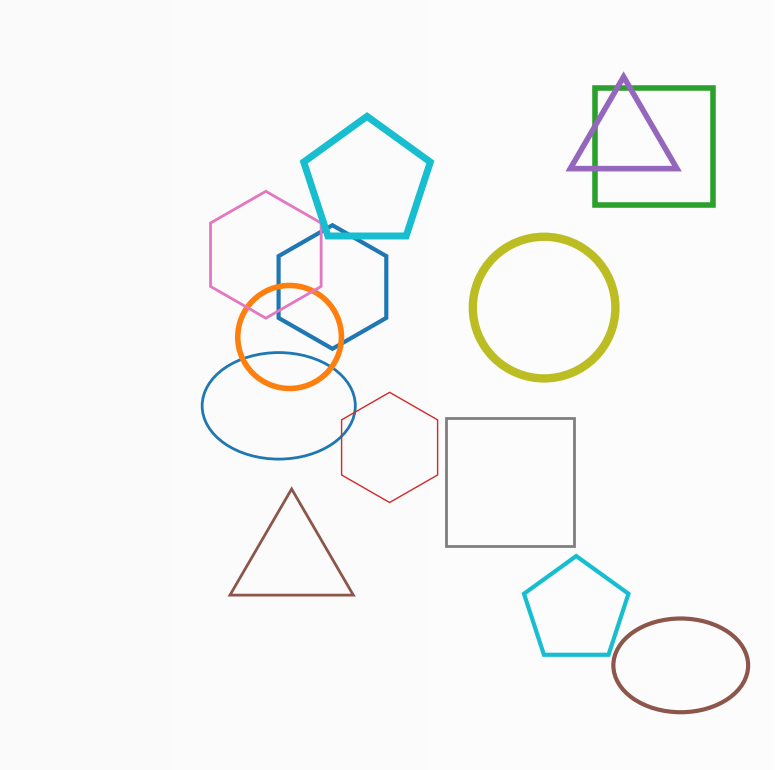[{"shape": "hexagon", "thickness": 1.5, "radius": 0.4, "center": [0.429, 0.627]}, {"shape": "oval", "thickness": 1, "radius": 0.49, "center": [0.36, 0.473]}, {"shape": "circle", "thickness": 2, "radius": 0.33, "center": [0.374, 0.562]}, {"shape": "square", "thickness": 2, "radius": 0.38, "center": [0.843, 0.809]}, {"shape": "hexagon", "thickness": 0.5, "radius": 0.36, "center": [0.503, 0.419]}, {"shape": "triangle", "thickness": 2, "radius": 0.4, "center": [0.805, 0.821]}, {"shape": "triangle", "thickness": 1, "radius": 0.46, "center": [0.376, 0.273]}, {"shape": "oval", "thickness": 1.5, "radius": 0.43, "center": [0.878, 0.136]}, {"shape": "hexagon", "thickness": 1, "radius": 0.41, "center": [0.343, 0.669]}, {"shape": "square", "thickness": 1, "radius": 0.42, "center": [0.658, 0.374]}, {"shape": "circle", "thickness": 3, "radius": 0.46, "center": [0.702, 0.601]}, {"shape": "pentagon", "thickness": 2.5, "radius": 0.43, "center": [0.474, 0.763]}, {"shape": "pentagon", "thickness": 1.5, "radius": 0.35, "center": [0.744, 0.207]}]